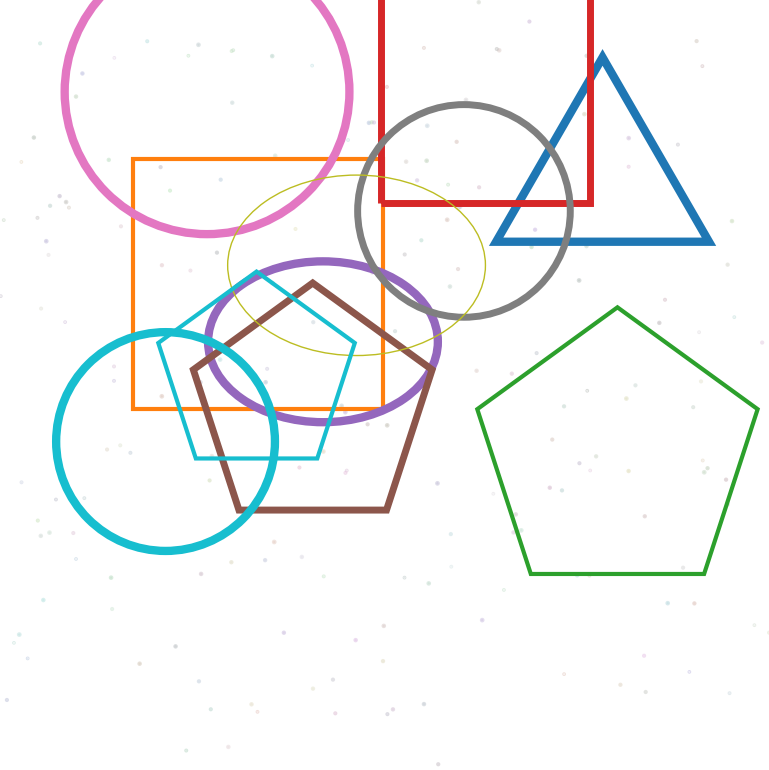[{"shape": "triangle", "thickness": 3, "radius": 0.8, "center": [0.783, 0.766]}, {"shape": "square", "thickness": 1.5, "radius": 0.81, "center": [0.336, 0.631]}, {"shape": "pentagon", "thickness": 1.5, "radius": 0.96, "center": [0.802, 0.409]}, {"shape": "square", "thickness": 2.5, "radius": 0.68, "center": [0.631, 0.872]}, {"shape": "oval", "thickness": 3, "radius": 0.75, "center": [0.419, 0.556]}, {"shape": "pentagon", "thickness": 2.5, "radius": 0.82, "center": [0.406, 0.469]}, {"shape": "circle", "thickness": 3, "radius": 0.92, "center": [0.269, 0.881]}, {"shape": "circle", "thickness": 2.5, "radius": 0.69, "center": [0.603, 0.726]}, {"shape": "oval", "thickness": 0.5, "radius": 0.84, "center": [0.463, 0.655]}, {"shape": "pentagon", "thickness": 1.5, "radius": 0.67, "center": [0.333, 0.513]}, {"shape": "circle", "thickness": 3, "radius": 0.71, "center": [0.215, 0.427]}]